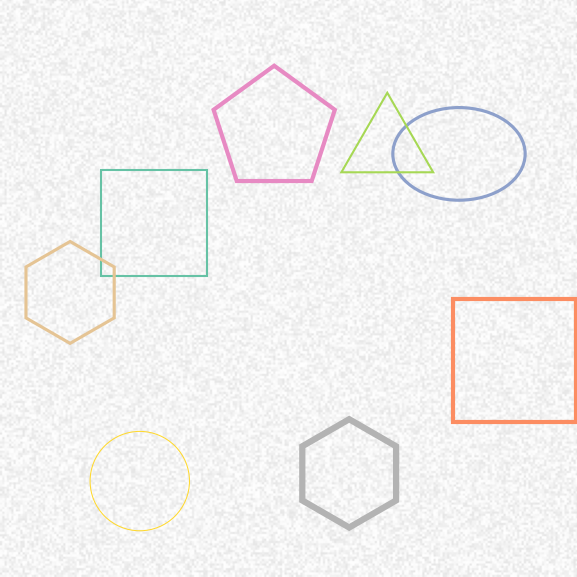[{"shape": "square", "thickness": 1, "radius": 0.46, "center": [0.267, 0.613]}, {"shape": "square", "thickness": 2, "radius": 0.53, "center": [0.89, 0.374]}, {"shape": "oval", "thickness": 1.5, "radius": 0.57, "center": [0.795, 0.733]}, {"shape": "pentagon", "thickness": 2, "radius": 0.55, "center": [0.475, 0.775]}, {"shape": "triangle", "thickness": 1, "radius": 0.46, "center": [0.671, 0.747]}, {"shape": "circle", "thickness": 0.5, "radius": 0.43, "center": [0.242, 0.166]}, {"shape": "hexagon", "thickness": 1.5, "radius": 0.44, "center": [0.121, 0.493]}, {"shape": "hexagon", "thickness": 3, "radius": 0.47, "center": [0.605, 0.179]}]